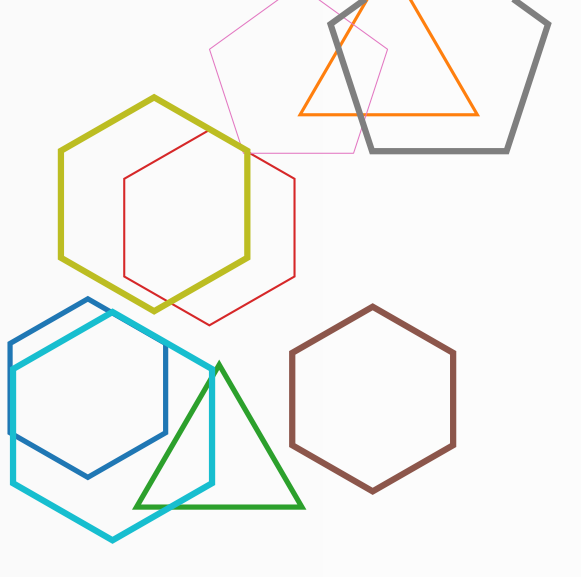[{"shape": "hexagon", "thickness": 2.5, "radius": 0.77, "center": [0.151, 0.327]}, {"shape": "triangle", "thickness": 1.5, "radius": 0.88, "center": [0.669, 0.888]}, {"shape": "triangle", "thickness": 2.5, "radius": 0.82, "center": [0.377, 0.203]}, {"shape": "hexagon", "thickness": 1, "radius": 0.85, "center": [0.36, 0.605]}, {"shape": "hexagon", "thickness": 3, "radius": 0.8, "center": [0.641, 0.308]}, {"shape": "pentagon", "thickness": 0.5, "radius": 0.81, "center": [0.514, 0.864]}, {"shape": "pentagon", "thickness": 3, "radius": 0.98, "center": [0.756, 0.896]}, {"shape": "hexagon", "thickness": 3, "radius": 0.93, "center": [0.265, 0.645]}, {"shape": "hexagon", "thickness": 3, "radius": 0.99, "center": [0.194, 0.261]}]